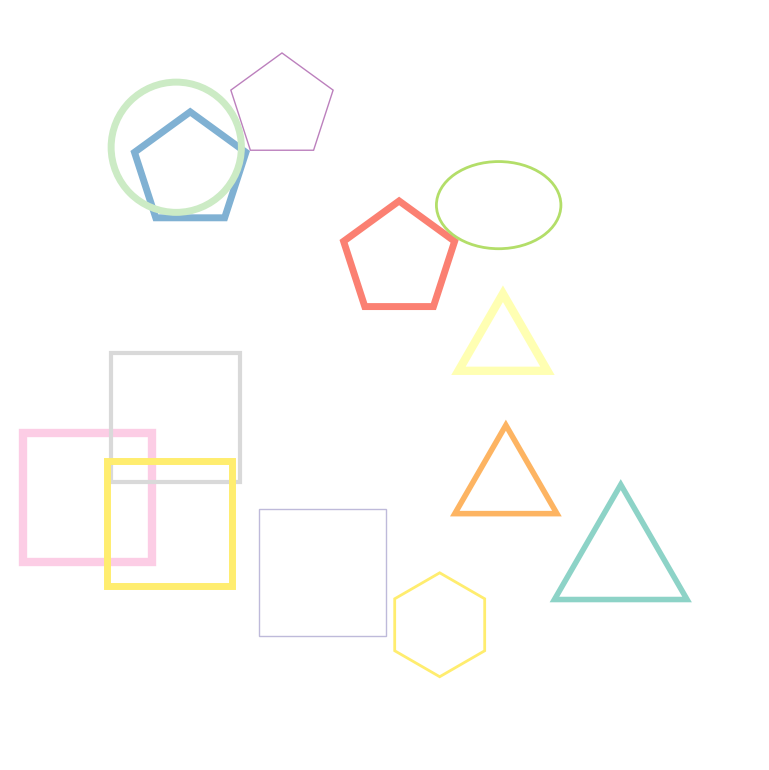[{"shape": "triangle", "thickness": 2, "radius": 0.5, "center": [0.806, 0.271]}, {"shape": "triangle", "thickness": 3, "radius": 0.33, "center": [0.653, 0.552]}, {"shape": "square", "thickness": 0.5, "radius": 0.41, "center": [0.419, 0.257]}, {"shape": "pentagon", "thickness": 2.5, "radius": 0.38, "center": [0.518, 0.663]}, {"shape": "pentagon", "thickness": 2.5, "radius": 0.38, "center": [0.247, 0.779]}, {"shape": "triangle", "thickness": 2, "radius": 0.38, "center": [0.657, 0.371]}, {"shape": "oval", "thickness": 1, "radius": 0.4, "center": [0.648, 0.734]}, {"shape": "square", "thickness": 3, "radius": 0.42, "center": [0.114, 0.354]}, {"shape": "square", "thickness": 1.5, "radius": 0.42, "center": [0.228, 0.458]}, {"shape": "pentagon", "thickness": 0.5, "radius": 0.35, "center": [0.366, 0.861]}, {"shape": "circle", "thickness": 2.5, "radius": 0.42, "center": [0.229, 0.809]}, {"shape": "square", "thickness": 2.5, "radius": 0.41, "center": [0.22, 0.32]}, {"shape": "hexagon", "thickness": 1, "radius": 0.34, "center": [0.571, 0.189]}]